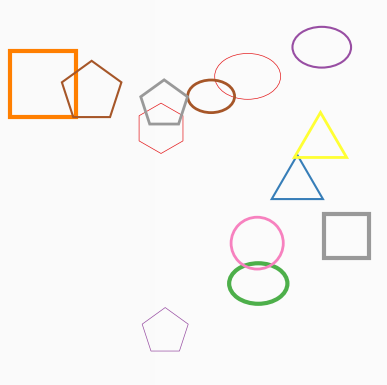[{"shape": "oval", "thickness": 0.5, "radius": 0.43, "center": [0.639, 0.802]}, {"shape": "hexagon", "thickness": 0.5, "radius": 0.33, "center": [0.416, 0.667]}, {"shape": "triangle", "thickness": 1.5, "radius": 0.38, "center": [0.767, 0.521]}, {"shape": "oval", "thickness": 3, "radius": 0.38, "center": [0.667, 0.264]}, {"shape": "oval", "thickness": 1.5, "radius": 0.38, "center": [0.83, 0.877]}, {"shape": "pentagon", "thickness": 0.5, "radius": 0.31, "center": [0.426, 0.139]}, {"shape": "square", "thickness": 3, "radius": 0.43, "center": [0.11, 0.782]}, {"shape": "triangle", "thickness": 2, "radius": 0.39, "center": [0.827, 0.63]}, {"shape": "oval", "thickness": 2, "radius": 0.3, "center": [0.545, 0.75]}, {"shape": "pentagon", "thickness": 1.5, "radius": 0.4, "center": [0.237, 0.761]}, {"shape": "circle", "thickness": 2, "radius": 0.34, "center": [0.664, 0.368]}, {"shape": "square", "thickness": 3, "radius": 0.29, "center": [0.894, 0.386]}, {"shape": "pentagon", "thickness": 2, "radius": 0.32, "center": [0.424, 0.729]}]